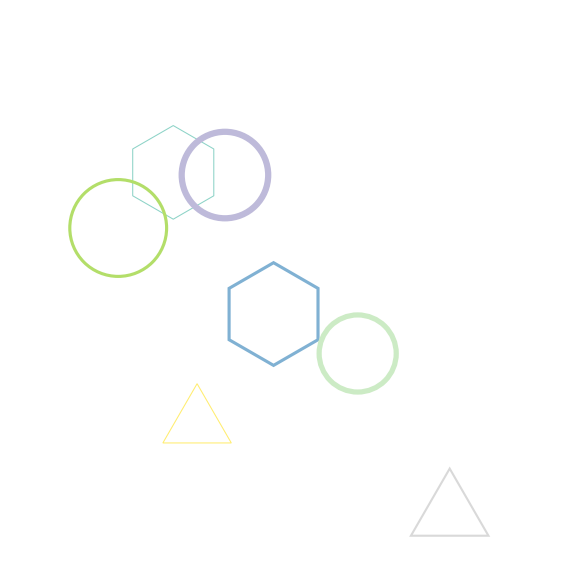[{"shape": "hexagon", "thickness": 0.5, "radius": 0.41, "center": [0.3, 0.701]}, {"shape": "circle", "thickness": 3, "radius": 0.37, "center": [0.39, 0.696]}, {"shape": "hexagon", "thickness": 1.5, "radius": 0.44, "center": [0.474, 0.455]}, {"shape": "circle", "thickness": 1.5, "radius": 0.42, "center": [0.205, 0.604]}, {"shape": "triangle", "thickness": 1, "radius": 0.39, "center": [0.779, 0.11]}, {"shape": "circle", "thickness": 2.5, "radius": 0.33, "center": [0.619, 0.387]}, {"shape": "triangle", "thickness": 0.5, "radius": 0.34, "center": [0.341, 0.266]}]